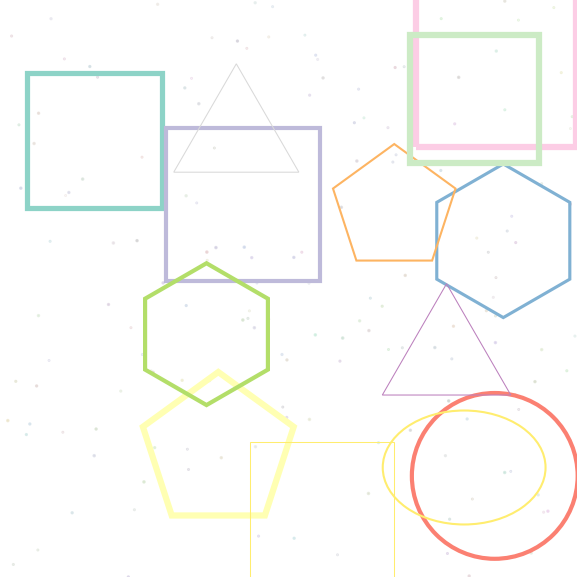[{"shape": "square", "thickness": 2.5, "radius": 0.58, "center": [0.164, 0.756]}, {"shape": "pentagon", "thickness": 3, "radius": 0.69, "center": [0.378, 0.218]}, {"shape": "square", "thickness": 2, "radius": 0.66, "center": [0.421, 0.645]}, {"shape": "circle", "thickness": 2, "radius": 0.72, "center": [0.857, 0.175]}, {"shape": "hexagon", "thickness": 1.5, "radius": 0.66, "center": [0.871, 0.582]}, {"shape": "pentagon", "thickness": 1, "radius": 0.56, "center": [0.683, 0.638]}, {"shape": "hexagon", "thickness": 2, "radius": 0.61, "center": [0.358, 0.421]}, {"shape": "square", "thickness": 3, "radius": 0.69, "center": [0.859, 0.883]}, {"shape": "triangle", "thickness": 0.5, "radius": 0.63, "center": [0.409, 0.764]}, {"shape": "triangle", "thickness": 0.5, "radius": 0.64, "center": [0.773, 0.379]}, {"shape": "square", "thickness": 3, "radius": 0.56, "center": [0.821, 0.828]}, {"shape": "oval", "thickness": 1, "radius": 0.7, "center": [0.804, 0.19]}, {"shape": "square", "thickness": 0.5, "radius": 0.62, "center": [0.557, 0.109]}]